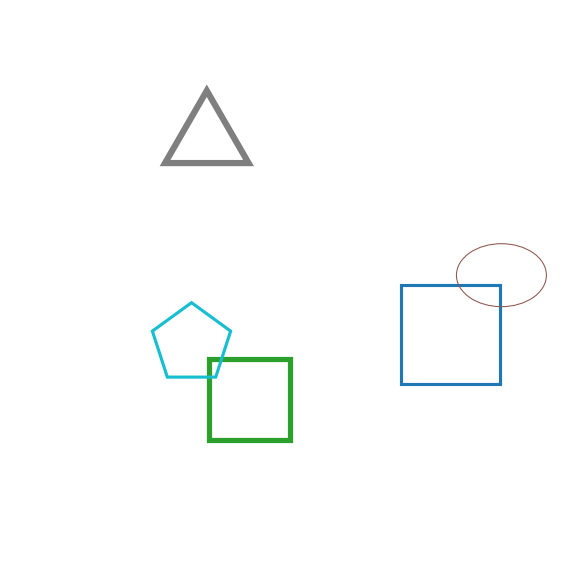[{"shape": "square", "thickness": 1.5, "radius": 0.43, "center": [0.78, 0.42]}, {"shape": "square", "thickness": 2.5, "radius": 0.35, "center": [0.432, 0.307]}, {"shape": "oval", "thickness": 0.5, "radius": 0.39, "center": [0.868, 0.523]}, {"shape": "triangle", "thickness": 3, "radius": 0.42, "center": [0.358, 0.759]}, {"shape": "pentagon", "thickness": 1.5, "radius": 0.36, "center": [0.332, 0.404]}]